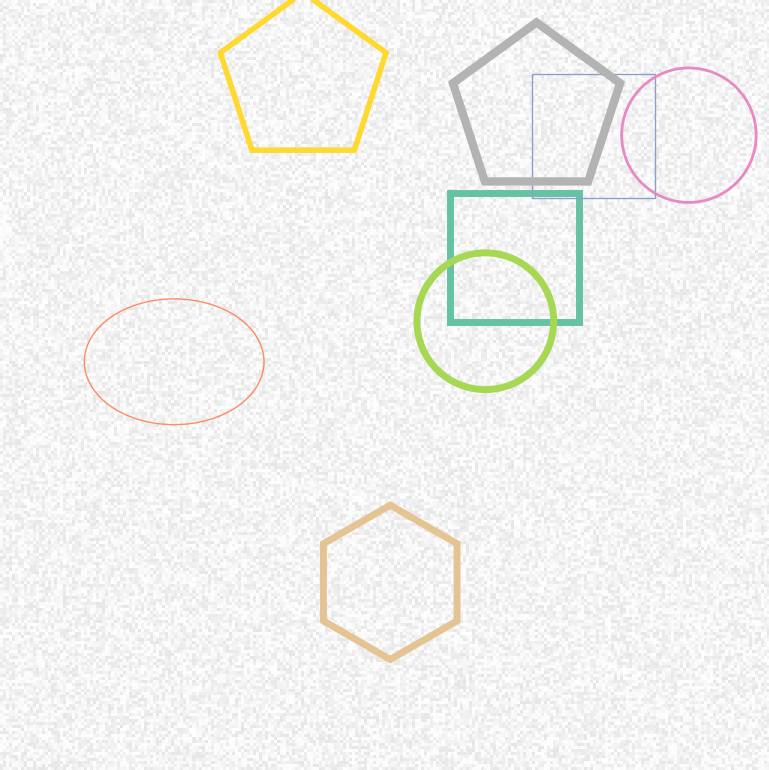[{"shape": "square", "thickness": 2.5, "radius": 0.42, "center": [0.668, 0.665]}, {"shape": "oval", "thickness": 0.5, "radius": 0.58, "center": [0.226, 0.53]}, {"shape": "square", "thickness": 0.5, "radius": 0.4, "center": [0.771, 0.824]}, {"shape": "circle", "thickness": 1, "radius": 0.44, "center": [0.895, 0.824]}, {"shape": "circle", "thickness": 2.5, "radius": 0.44, "center": [0.63, 0.583]}, {"shape": "pentagon", "thickness": 2, "radius": 0.57, "center": [0.394, 0.897]}, {"shape": "hexagon", "thickness": 2.5, "radius": 0.5, "center": [0.507, 0.244]}, {"shape": "pentagon", "thickness": 3, "radius": 0.57, "center": [0.697, 0.857]}]